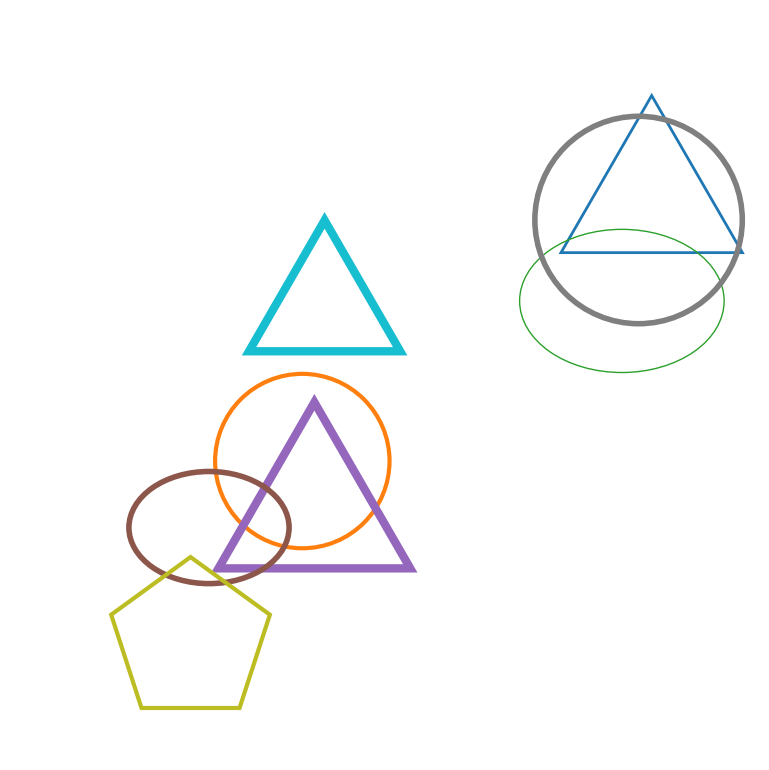[{"shape": "triangle", "thickness": 1, "radius": 0.68, "center": [0.846, 0.74]}, {"shape": "circle", "thickness": 1.5, "radius": 0.57, "center": [0.393, 0.401]}, {"shape": "oval", "thickness": 0.5, "radius": 0.66, "center": [0.808, 0.609]}, {"shape": "triangle", "thickness": 3, "radius": 0.72, "center": [0.408, 0.334]}, {"shape": "oval", "thickness": 2, "radius": 0.52, "center": [0.271, 0.315]}, {"shape": "circle", "thickness": 2, "radius": 0.67, "center": [0.829, 0.714]}, {"shape": "pentagon", "thickness": 1.5, "radius": 0.54, "center": [0.247, 0.168]}, {"shape": "triangle", "thickness": 3, "radius": 0.57, "center": [0.422, 0.6]}]